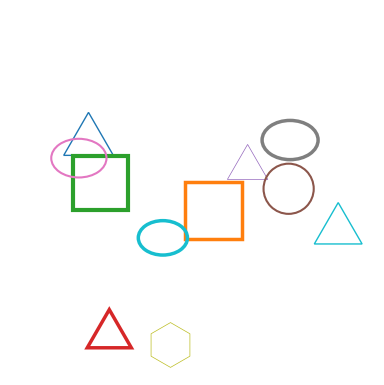[{"shape": "triangle", "thickness": 1, "radius": 0.37, "center": [0.23, 0.634]}, {"shape": "square", "thickness": 2.5, "radius": 0.37, "center": [0.554, 0.453]}, {"shape": "square", "thickness": 3, "radius": 0.35, "center": [0.261, 0.524]}, {"shape": "triangle", "thickness": 2.5, "radius": 0.33, "center": [0.284, 0.13]}, {"shape": "triangle", "thickness": 0.5, "radius": 0.3, "center": [0.643, 0.564]}, {"shape": "circle", "thickness": 1.5, "radius": 0.33, "center": [0.75, 0.51]}, {"shape": "oval", "thickness": 1.5, "radius": 0.36, "center": [0.205, 0.589]}, {"shape": "oval", "thickness": 2.5, "radius": 0.36, "center": [0.753, 0.636]}, {"shape": "hexagon", "thickness": 0.5, "radius": 0.29, "center": [0.443, 0.104]}, {"shape": "oval", "thickness": 2.5, "radius": 0.32, "center": [0.423, 0.382]}, {"shape": "triangle", "thickness": 1, "radius": 0.36, "center": [0.878, 0.402]}]